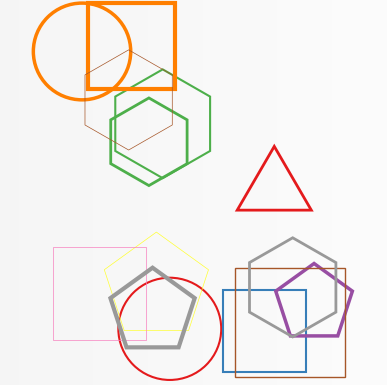[{"shape": "circle", "thickness": 1.5, "radius": 0.66, "center": [0.438, 0.146]}, {"shape": "triangle", "thickness": 2, "radius": 0.55, "center": [0.708, 0.509]}, {"shape": "square", "thickness": 1.5, "radius": 0.54, "center": [0.683, 0.141]}, {"shape": "hexagon", "thickness": 1.5, "radius": 0.71, "center": [0.42, 0.679]}, {"shape": "hexagon", "thickness": 2, "radius": 0.57, "center": [0.384, 0.632]}, {"shape": "pentagon", "thickness": 2.5, "radius": 0.52, "center": [0.811, 0.212]}, {"shape": "circle", "thickness": 2.5, "radius": 0.63, "center": [0.212, 0.866]}, {"shape": "square", "thickness": 3, "radius": 0.56, "center": [0.34, 0.88]}, {"shape": "pentagon", "thickness": 0.5, "radius": 0.71, "center": [0.404, 0.256]}, {"shape": "hexagon", "thickness": 0.5, "radius": 0.65, "center": [0.332, 0.74]}, {"shape": "square", "thickness": 1, "radius": 0.71, "center": [0.748, 0.163]}, {"shape": "square", "thickness": 0.5, "radius": 0.6, "center": [0.257, 0.237]}, {"shape": "hexagon", "thickness": 2, "radius": 0.64, "center": [0.755, 0.254]}, {"shape": "pentagon", "thickness": 3, "radius": 0.57, "center": [0.394, 0.19]}]